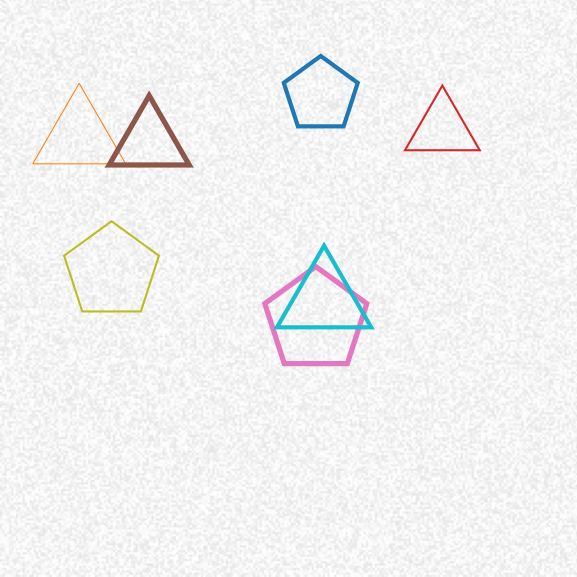[{"shape": "pentagon", "thickness": 2, "radius": 0.34, "center": [0.555, 0.835]}, {"shape": "triangle", "thickness": 0.5, "radius": 0.46, "center": [0.137, 0.762]}, {"shape": "triangle", "thickness": 1, "radius": 0.37, "center": [0.766, 0.776]}, {"shape": "triangle", "thickness": 2.5, "radius": 0.4, "center": [0.258, 0.754]}, {"shape": "pentagon", "thickness": 2.5, "radius": 0.46, "center": [0.547, 0.445]}, {"shape": "pentagon", "thickness": 1, "radius": 0.43, "center": [0.193, 0.53]}, {"shape": "triangle", "thickness": 2, "radius": 0.47, "center": [0.561, 0.479]}]